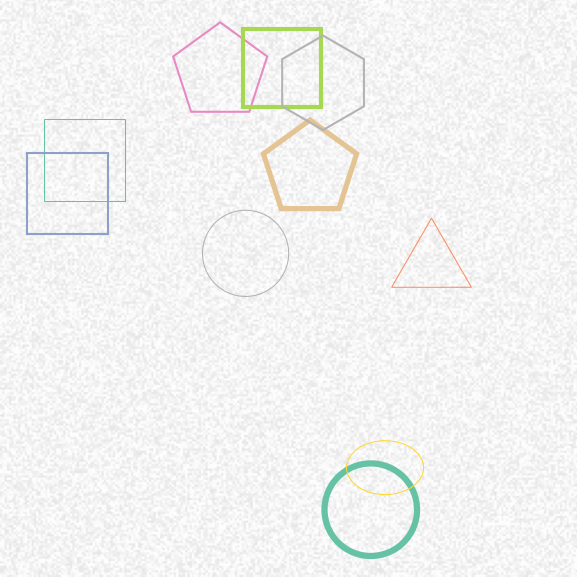[{"shape": "circle", "thickness": 3, "radius": 0.4, "center": [0.642, 0.117]}, {"shape": "square", "thickness": 0.5, "radius": 0.35, "center": [0.146, 0.722]}, {"shape": "triangle", "thickness": 0.5, "radius": 0.4, "center": [0.747, 0.542]}, {"shape": "square", "thickness": 1, "radius": 0.35, "center": [0.118, 0.664]}, {"shape": "pentagon", "thickness": 1, "radius": 0.43, "center": [0.381, 0.875]}, {"shape": "square", "thickness": 2, "radius": 0.34, "center": [0.489, 0.881]}, {"shape": "oval", "thickness": 0.5, "radius": 0.33, "center": [0.667, 0.189]}, {"shape": "pentagon", "thickness": 2.5, "radius": 0.42, "center": [0.537, 0.707]}, {"shape": "hexagon", "thickness": 1, "radius": 0.41, "center": [0.559, 0.856]}, {"shape": "circle", "thickness": 0.5, "radius": 0.37, "center": [0.425, 0.56]}]